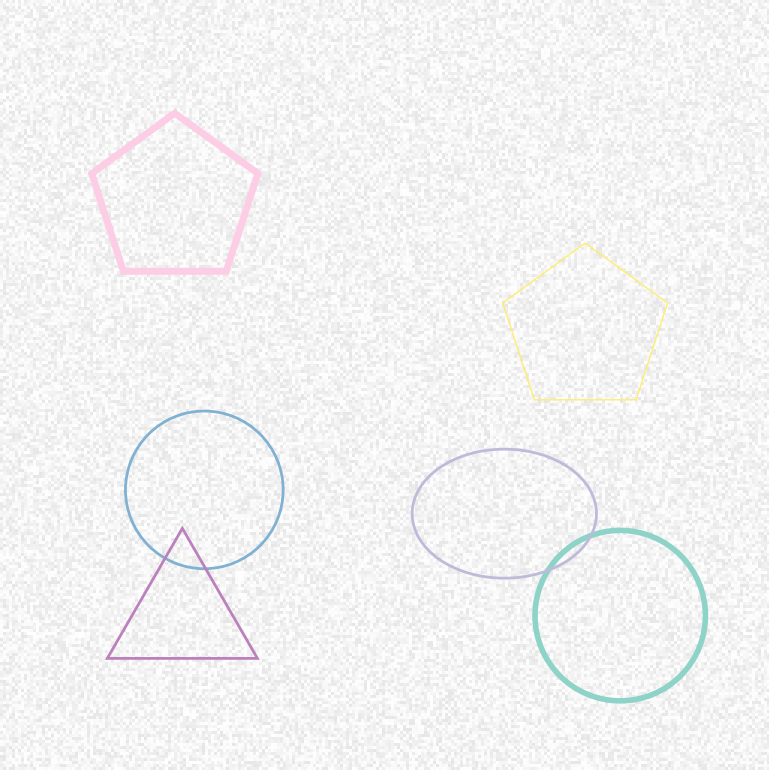[{"shape": "circle", "thickness": 2, "radius": 0.55, "center": [0.805, 0.2]}, {"shape": "oval", "thickness": 1, "radius": 0.6, "center": [0.655, 0.333]}, {"shape": "circle", "thickness": 1, "radius": 0.51, "center": [0.265, 0.364]}, {"shape": "pentagon", "thickness": 2.5, "radius": 0.57, "center": [0.227, 0.74]}, {"shape": "triangle", "thickness": 1, "radius": 0.56, "center": [0.237, 0.201]}, {"shape": "pentagon", "thickness": 0.5, "radius": 0.56, "center": [0.76, 0.572]}]